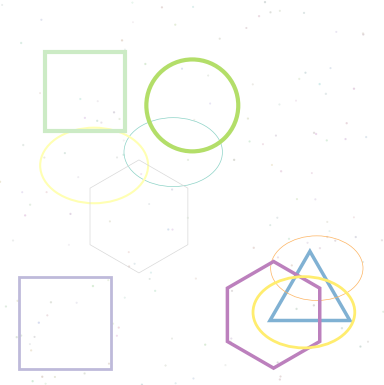[{"shape": "oval", "thickness": 0.5, "radius": 0.64, "center": [0.45, 0.605]}, {"shape": "oval", "thickness": 1.5, "radius": 0.7, "center": [0.244, 0.57]}, {"shape": "square", "thickness": 2, "radius": 0.6, "center": [0.17, 0.162]}, {"shape": "triangle", "thickness": 2.5, "radius": 0.6, "center": [0.805, 0.227]}, {"shape": "oval", "thickness": 0.5, "radius": 0.6, "center": [0.823, 0.303]}, {"shape": "circle", "thickness": 3, "radius": 0.6, "center": [0.5, 0.726]}, {"shape": "hexagon", "thickness": 0.5, "radius": 0.73, "center": [0.361, 0.438]}, {"shape": "hexagon", "thickness": 2.5, "radius": 0.69, "center": [0.711, 0.182]}, {"shape": "square", "thickness": 3, "radius": 0.52, "center": [0.221, 0.762]}, {"shape": "oval", "thickness": 2, "radius": 0.66, "center": [0.789, 0.189]}]